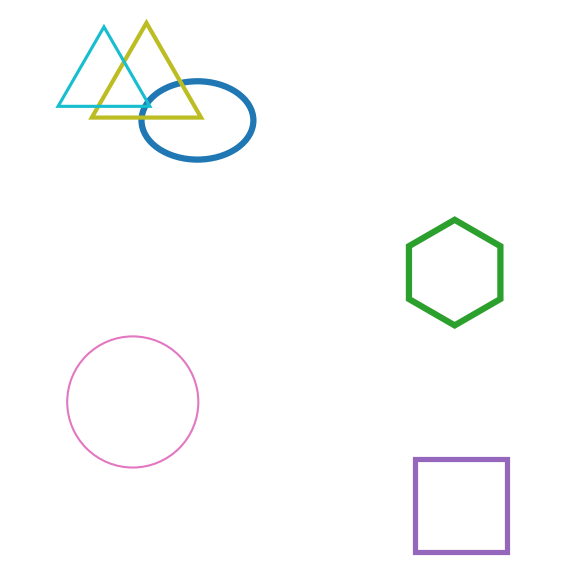[{"shape": "oval", "thickness": 3, "radius": 0.48, "center": [0.342, 0.791]}, {"shape": "hexagon", "thickness": 3, "radius": 0.46, "center": [0.787, 0.527]}, {"shape": "square", "thickness": 2.5, "radius": 0.4, "center": [0.798, 0.124]}, {"shape": "circle", "thickness": 1, "radius": 0.57, "center": [0.23, 0.303]}, {"shape": "triangle", "thickness": 2, "radius": 0.55, "center": [0.254, 0.85]}, {"shape": "triangle", "thickness": 1.5, "radius": 0.46, "center": [0.18, 0.861]}]